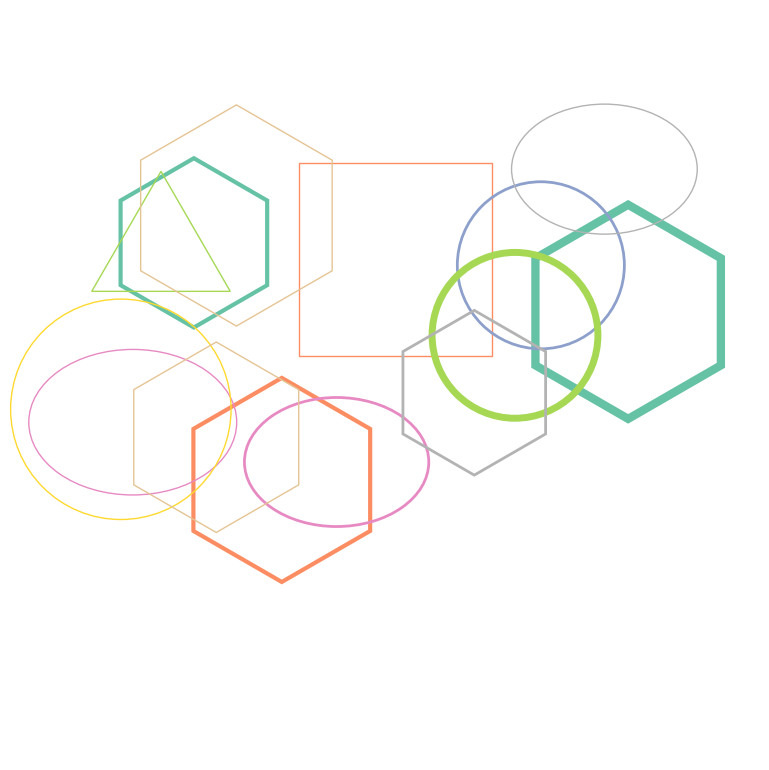[{"shape": "hexagon", "thickness": 1.5, "radius": 0.55, "center": [0.252, 0.685]}, {"shape": "hexagon", "thickness": 3, "radius": 0.7, "center": [0.816, 0.595]}, {"shape": "hexagon", "thickness": 1.5, "radius": 0.66, "center": [0.366, 0.377]}, {"shape": "square", "thickness": 0.5, "radius": 0.62, "center": [0.513, 0.663]}, {"shape": "circle", "thickness": 1, "radius": 0.54, "center": [0.702, 0.655]}, {"shape": "oval", "thickness": 0.5, "radius": 0.68, "center": [0.172, 0.452]}, {"shape": "oval", "thickness": 1, "radius": 0.6, "center": [0.437, 0.4]}, {"shape": "triangle", "thickness": 0.5, "radius": 0.52, "center": [0.209, 0.674]}, {"shape": "circle", "thickness": 2.5, "radius": 0.54, "center": [0.669, 0.565]}, {"shape": "circle", "thickness": 0.5, "radius": 0.72, "center": [0.157, 0.468]}, {"shape": "hexagon", "thickness": 0.5, "radius": 0.72, "center": [0.307, 0.72]}, {"shape": "hexagon", "thickness": 0.5, "radius": 0.62, "center": [0.281, 0.432]}, {"shape": "hexagon", "thickness": 1, "radius": 0.53, "center": [0.616, 0.49]}, {"shape": "oval", "thickness": 0.5, "radius": 0.6, "center": [0.785, 0.78]}]